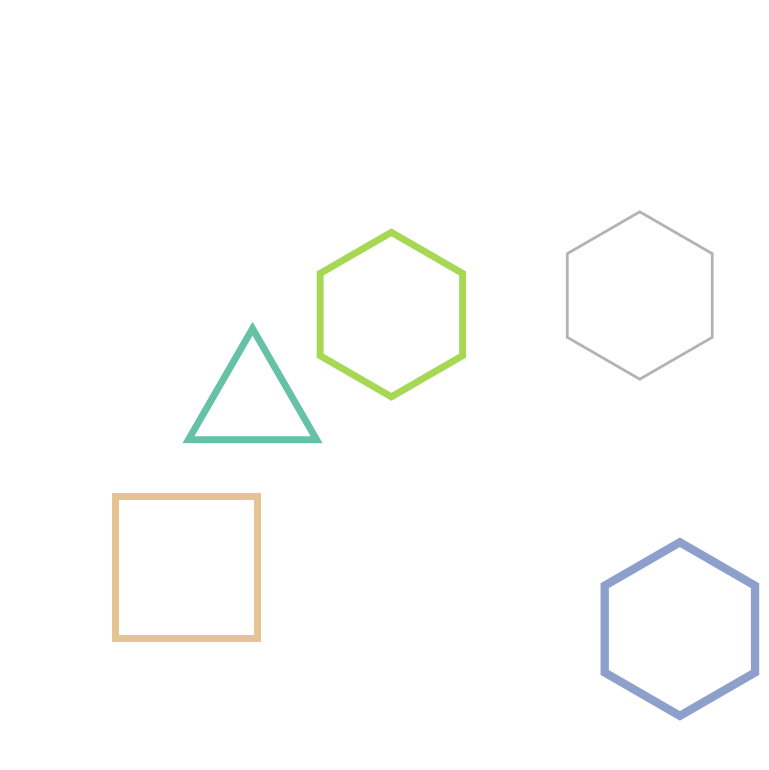[{"shape": "triangle", "thickness": 2.5, "radius": 0.48, "center": [0.328, 0.477]}, {"shape": "hexagon", "thickness": 3, "radius": 0.56, "center": [0.883, 0.183]}, {"shape": "hexagon", "thickness": 2.5, "radius": 0.53, "center": [0.508, 0.591]}, {"shape": "square", "thickness": 2.5, "radius": 0.46, "center": [0.242, 0.263]}, {"shape": "hexagon", "thickness": 1, "radius": 0.54, "center": [0.831, 0.616]}]